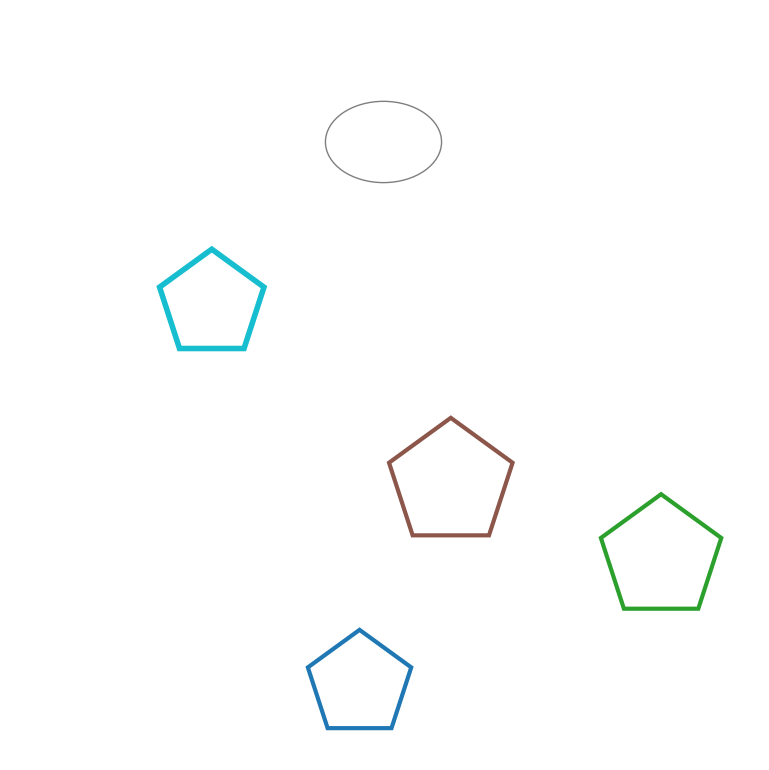[{"shape": "pentagon", "thickness": 1.5, "radius": 0.35, "center": [0.467, 0.111]}, {"shape": "pentagon", "thickness": 1.5, "radius": 0.41, "center": [0.859, 0.276]}, {"shape": "pentagon", "thickness": 1.5, "radius": 0.42, "center": [0.585, 0.373]}, {"shape": "oval", "thickness": 0.5, "radius": 0.38, "center": [0.498, 0.816]}, {"shape": "pentagon", "thickness": 2, "radius": 0.36, "center": [0.275, 0.605]}]